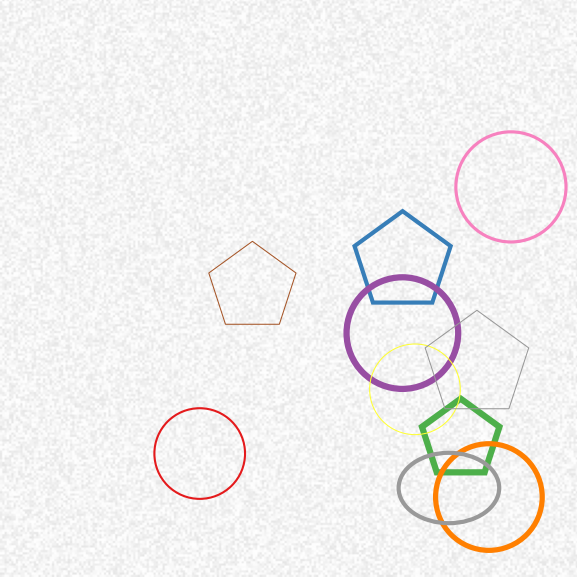[{"shape": "circle", "thickness": 1, "radius": 0.39, "center": [0.346, 0.214]}, {"shape": "pentagon", "thickness": 2, "radius": 0.44, "center": [0.697, 0.546]}, {"shape": "pentagon", "thickness": 3, "radius": 0.35, "center": [0.798, 0.238]}, {"shape": "circle", "thickness": 3, "radius": 0.48, "center": [0.697, 0.422]}, {"shape": "circle", "thickness": 2.5, "radius": 0.46, "center": [0.847, 0.138]}, {"shape": "circle", "thickness": 0.5, "radius": 0.39, "center": [0.719, 0.325]}, {"shape": "pentagon", "thickness": 0.5, "radius": 0.4, "center": [0.437, 0.502]}, {"shape": "circle", "thickness": 1.5, "radius": 0.48, "center": [0.885, 0.675]}, {"shape": "oval", "thickness": 2, "radius": 0.44, "center": [0.777, 0.154]}, {"shape": "pentagon", "thickness": 0.5, "radius": 0.47, "center": [0.826, 0.368]}]